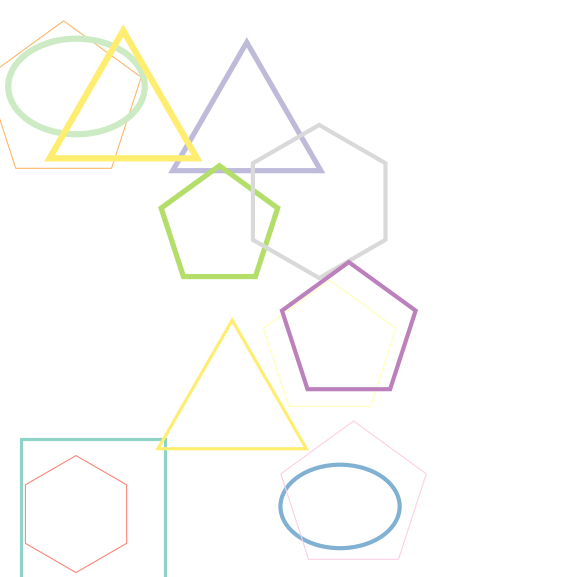[{"shape": "square", "thickness": 1.5, "radius": 0.62, "center": [0.161, 0.115]}, {"shape": "pentagon", "thickness": 0.5, "radius": 0.6, "center": [0.571, 0.393]}, {"shape": "triangle", "thickness": 2.5, "radius": 0.74, "center": [0.427, 0.778]}, {"shape": "hexagon", "thickness": 0.5, "radius": 0.51, "center": [0.132, 0.109]}, {"shape": "oval", "thickness": 2, "radius": 0.52, "center": [0.589, 0.122]}, {"shape": "pentagon", "thickness": 0.5, "radius": 0.71, "center": [0.11, 0.822]}, {"shape": "pentagon", "thickness": 2.5, "radius": 0.53, "center": [0.38, 0.606]}, {"shape": "pentagon", "thickness": 0.5, "radius": 0.66, "center": [0.612, 0.138]}, {"shape": "hexagon", "thickness": 2, "radius": 0.66, "center": [0.553, 0.65]}, {"shape": "pentagon", "thickness": 2, "radius": 0.61, "center": [0.604, 0.424]}, {"shape": "oval", "thickness": 3, "radius": 0.59, "center": [0.132, 0.849]}, {"shape": "triangle", "thickness": 1.5, "radius": 0.74, "center": [0.402, 0.296]}, {"shape": "triangle", "thickness": 3, "radius": 0.74, "center": [0.213, 0.799]}]